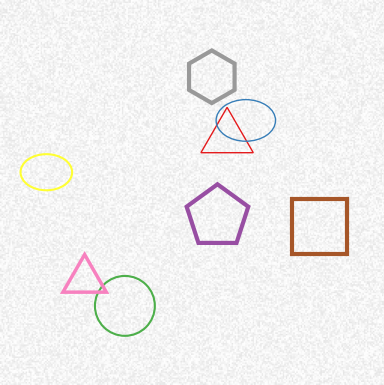[{"shape": "triangle", "thickness": 1, "radius": 0.39, "center": [0.59, 0.643]}, {"shape": "oval", "thickness": 1, "radius": 0.39, "center": [0.639, 0.687]}, {"shape": "circle", "thickness": 1.5, "radius": 0.39, "center": [0.324, 0.206]}, {"shape": "pentagon", "thickness": 3, "radius": 0.42, "center": [0.565, 0.437]}, {"shape": "oval", "thickness": 1.5, "radius": 0.33, "center": [0.12, 0.553]}, {"shape": "square", "thickness": 3, "radius": 0.36, "center": [0.831, 0.411]}, {"shape": "triangle", "thickness": 2.5, "radius": 0.33, "center": [0.22, 0.274]}, {"shape": "hexagon", "thickness": 3, "radius": 0.34, "center": [0.55, 0.801]}]